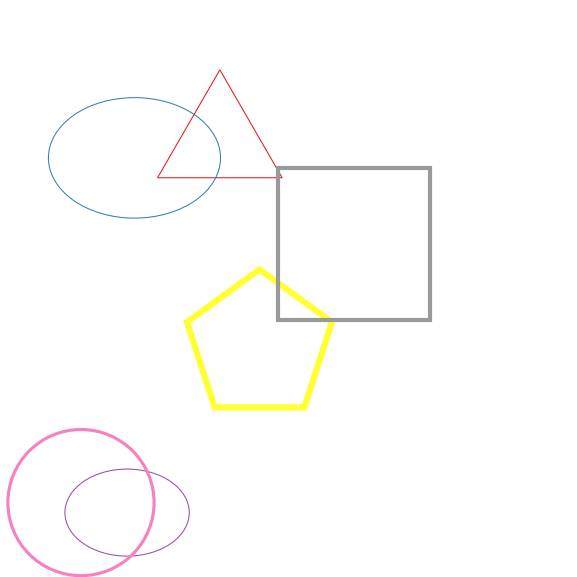[{"shape": "triangle", "thickness": 0.5, "radius": 0.62, "center": [0.381, 0.754]}, {"shape": "oval", "thickness": 0.5, "radius": 0.75, "center": [0.233, 0.726]}, {"shape": "oval", "thickness": 0.5, "radius": 0.54, "center": [0.22, 0.112]}, {"shape": "pentagon", "thickness": 3, "radius": 0.66, "center": [0.449, 0.4]}, {"shape": "circle", "thickness": 1.5, "radius": 0.63, "center": [0.14, 0.129]}, {"shape": "square", "thickness": 2, "radius": 0.66, "center": [0.613, 0.576]}]